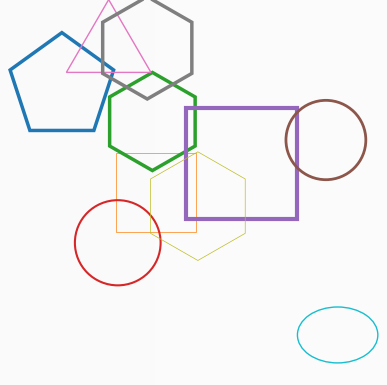[{"shape": "pentagon", "thickness": 2.5, "radius": 0.7, "center": [0.16, 0.775]}, {"shape": "square", "thickness": 0.5, "radius": 0.51, "center": [0.403, 0.499]}, {"shape": "hexagon", "thickness": 2.5, "radius": 0.64, "center": [0.393, 0.684]}, {"shape": "circle", "thickness": 1.5, "radius": 0.55, "center": [0.304, 0.369]}, {"shape": "square", "thickness": 3, "radius": 0.72, "center": [0.622, 0.575]}, {"shape": "circle", "thickness": 2, "radius": 0.52, "center": [0.841, 0.636]}, {"shape": "triangle", "thickness": 1, "radius": 0.63, "center": [0.28, 0.875]}, {"shape": "hexagon", "thickness": 2.5, "radius": 0.66, "center": [0.38, 0.876]}, {"shape": "hexagon", "thickness": 0.5, "radius": 0.71, "center": [0.511, 0.465]}, {"shape": "oval", "thickness": 1, "radius": 0.52, "center": [0.871, 0.13]}]